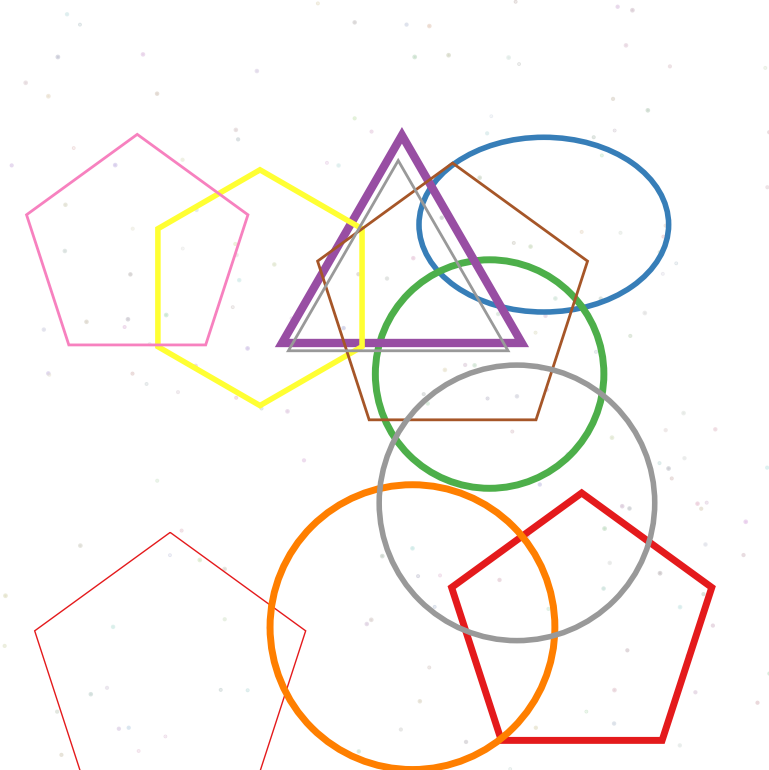[{"shape": "pentagon", "thickness": 0.5, "radius": 0.93, "center": [0.221, 0.124]}, {"shape": "pentagon", "thickness": 2.5, "radius": 0.89, "center": [0.755, 0.182]}, {"shape": "oval", "thickness": 2, "radius": 0.81, "center": [0.706, 0.708]}, {"shape": "circle", "thickness": 2.5, "radius": 0.74, "center": [0.636, 0.514]}, {"shape": "triangle", "thickness": 3, "radius": 0.9, "center": [0.522, 0.644]}, {"shape": "circle", "thickness": 2.5, "radius": 0.92, "center": [0.536, 0.186]}, {"shape": "hexagon", "thickness": 2, "radius": 0.77, "center": [0.338, 0.626]}, {"shape": "pentagon", "thickness": 1, "radius": 0.92, "center": [0.588, 0.604]}, {"shape": "pentagon", "thickness": 1, "radius": 0.76, "center": [0.178, 0.674]}, {"shape": "circle", "thickness": 2, "radius": 0.89, "center": [0.671, 0.347]}, {"shape": "triangle", "thickness": 1, "radius": 0.82, "center": [0.517, 0.627]}]